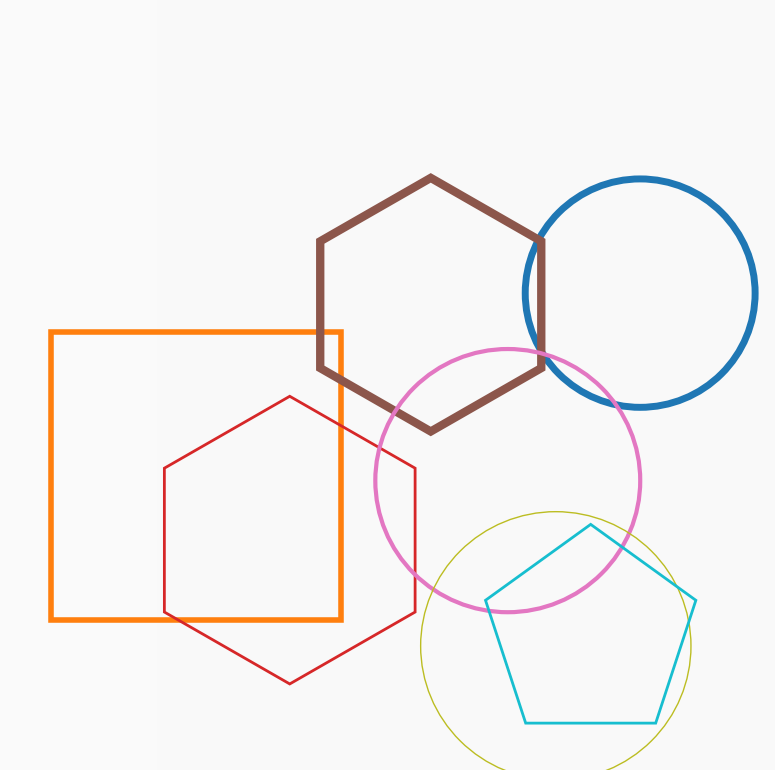[{"shape": "circle", "thickness": 2.5, "radius": 0.74, "center": [0.826, 0.619]}, {"shape": "square", "thickness": 2, "radius": 0.93, "center": [0.252, 0.382]}, {"shape": "hexagon", "thickness": 1, "radius": 0.93, "center": [0.374, 0.299]}, {"shape": "hexagon", "thickness": 3, "radius": 0.82, "center": [0.556, 0.604]}, {"shape": "circle", "thickness": 1.5, "radius": 0.85, "center": [0.655, 0.376]}, {"shape": "circle", "thickness": 0.5, "radius": 0.87, "center": [0.717, 0.161]}, {"shape": "pentagon", "thickness": 1, "radius": 0.71, "center": [0.762, 0.176]}]